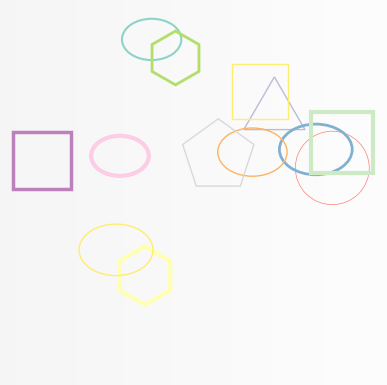[{"shape": "oval", "thickness": 1.5, "radius": 0.38, "center": [0.391, 0.898]}, {"shape": "hexagon", "thickness": 3, "radius": 0.38, "center": [0.374, 0.284]}, {"shape": "triangle", "thickness": 1, "radius": 0.46, "center": [0.708, 0.709]}, {"shape": "circle", "thickness": 0.5, "radius": 0.48, "center": [0.858, 0.564]}, {"shape": "oval", "thickness": 2, "radius": 0.47, "center": [0.815, 0.612]}, {"shape": "oval", "thickness": 1, "radius": 0.45, "center": [0.651, 0.605]}, {"shape": "hexagon", "thickness": 2, "radius": 0.35, "center": [0.453, 0.849]}, {"shape": "oval", "thickness": 3, "radius": 0.37, "center": [0.31, 0.595]}, {"shape": "pentagon", "thickness": 1, "radius": 0.48, "center": [0.563, 0.595]}, {"shape": "square", "thickness": 2.5, "radius": 0.37, "center": [0.109, 0.582]}, {"shape": "square", "thickness": 3, "radius": 0.4, "center": [0.883, 0.629]}, {"shape": "square", "thickness": 1, "radius": 0.36, "center": [0.671, 0.763]}, {"shape": "oval", "thickness": 1, "radius": 0.48, "center": [0.299, 0.351]}]